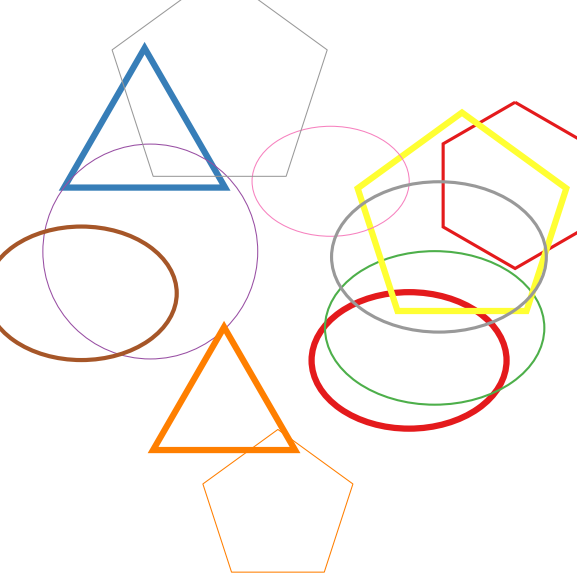[{"shape": "oval", "thickness": 3, "radius": 0.84, "center": [0.708, 0.375]}, {"shape": "hexagon", "thickness": 1.5, "radius": 0.72, "center": [0.892, 0.678]}, {"shape": "triangle", "thickness": 3, "radius": 0.8, "center": [0.25, 0.755]}, {"shape": "oval", "thickness": 1, "radius": 0.95, "center": [0.753, 0.431]}, {"shape": "circle", "thickness": 0.5, "radius": 0.93, "center": [0.26, 0.564]}, {"shape": "triangle", "thickness": 3, "radius": 0.71, "center": [0.388, 0.291]}, {"shape": "pentagon", "thickness": 0.5, "radius": 0.68, "center": [0.481, 0.119]}, {"shape": "pentagon", "thickness": 3, "radius": 0.95, "center": [0.8, 0.614]}, {"shape": "oval", "thickness": 2, "radius": 0.83, "center": [0.141, 0.491]}, {"shape": "oval", "thickness": 0.5, "radius": 0.68, "center": [0.573, 0.685]}, {"shape": "oval", "thickness": 1.5, "radius": 0.93, "center": [0.76, 0.554]}, {"shape": "pentagon", "thickness": 0.5, "radius": 0.98, "center": [0.38, 0.852]}]